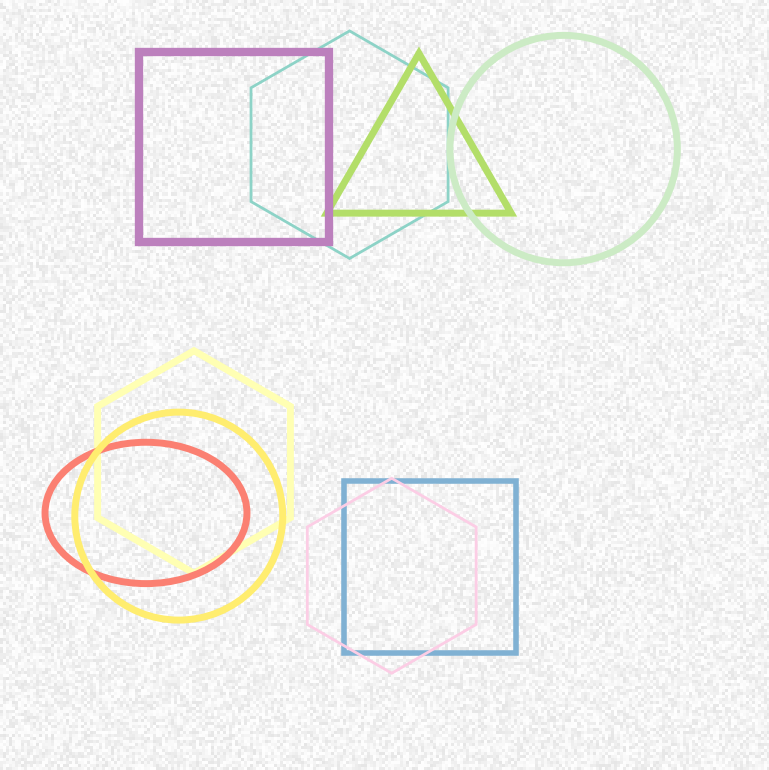[{"shape": "hexagon", "thickness": 1, "radius": 0.74, "center": [0.454, 0.812]}, {"shape": "hexagon", "thickness": 2.5, "radius": 0.72, "center": [0.252, 0.4]}, {"shape": "oval", "thickness": 2.5, "radius": 0.66, "center": [0.19, 0.334]}, {"shape": "square", "thickness": 2, "radius": 0.56, "center": [0.558, 0.263]}, {"shape": "triangle", "thickness": 2.5, "radius": 0.69, "center": [0.544, 0.792]}, {"shape": "hexagon", "thickness": 1, "radius": 0.63, "center": [0.509, 0.252]}, {"shape": "square", "thickness": 3, "radius": 0.62, "center": [0.304, 0.809]}, {"shape": "circle", "thickness": 2.5, "radius": 0.74, "center": [0.732, 0.806]}, {"shape": "circle", "thickness": 2.5, "radius": 0.68, "center": [0.232, 0.33]}]